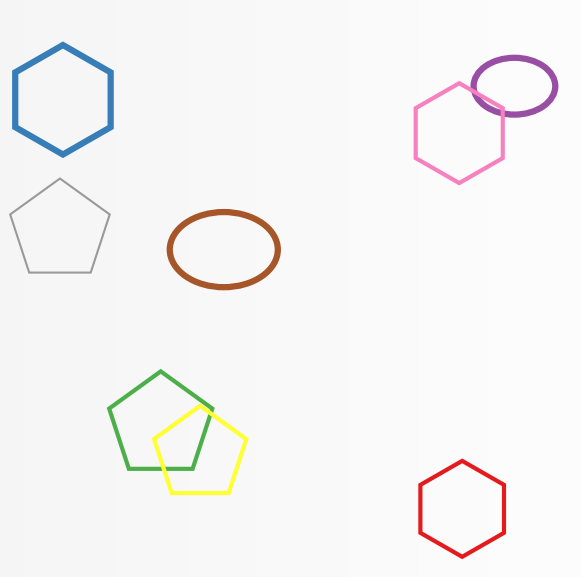[{"shape": "hexagon", "thickness": 2, "radius": 0.42, "center": [0.795, 0.118]}, {"shape": "hexagon", "thickness": 3, "radius": 0.47, "center": [0.108, 0.826]}, {"shape": "pentagon", "thickness": 2, "radius": 0.47, "center": [0.277, 0.263]}, {"shape": "oval", "thickness": 3, "radius": 0.35, "center": [0.885, 0.85]}, {"shape": "pentagon", "thickness": 2, "radius": 0.42, "center": [0.344, 0.213]}, {"shape": "oval", "thickness": 3, "radius": 0.46, "center": [0.385, 0.567]}, {"shape": "hexagon", "thickness": 2, "radius": 0.43, "center": [0.79, 0.769]}, {"shape": "pentagon", "thickness": 1, "radius": 0.45, "center": [0.103, 0.6]}]